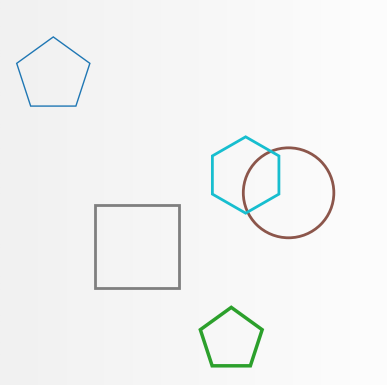[{"shape": "pentagon", "thickness": 1, "radius": 0.5, "center": [0.137, 0.805]}, {"shape": "pentagon", "thickness": 2.5, "radius": 0.42, "center": [0.597, 0.118]}, {"shape": "circle", "thickness": 2, "radius": 0.58, "center": [0.745, 0.499]}, {"shape": "square", "thickness": 2, "radius": 0.54, "center": [0.354, 0.36]}, {"shape": "hexagon", "thickness": 2, "radius": 0.5, "center": [0.634, 0.545]}]